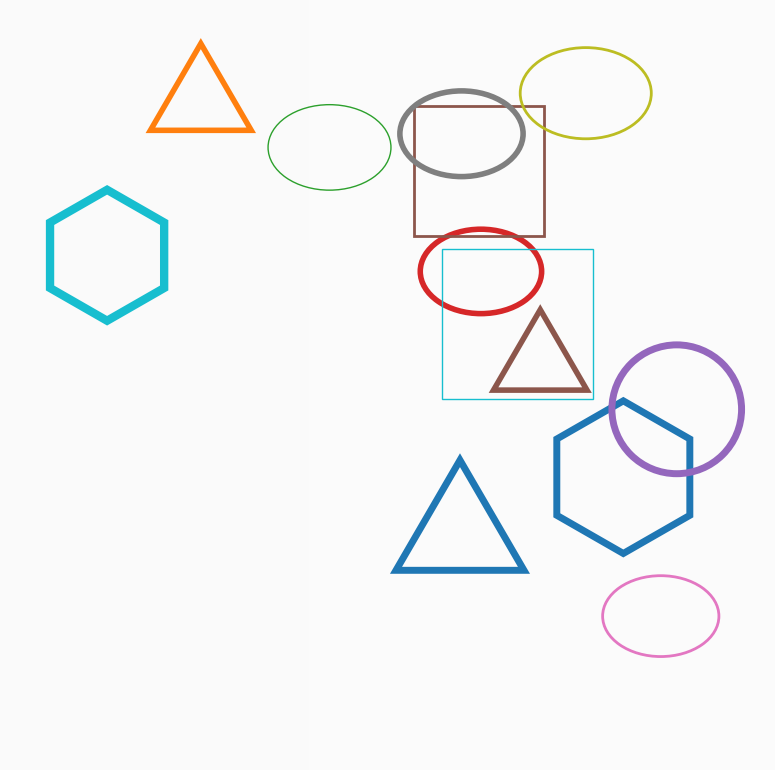[{"shape": "hexagon", "thickness": 2.5, "radius": 0.5, "center": [0.804, 0.38]}, {"shape": "triangle", "thickness": 2.5, "radius": 0.48, "center": [0.594, 0.307]}, {"shape": "triangle", "thickness": 2, "radius": 0.38, "center": [0.259, 0.868]}, {"shape": "oval", "thickness": 0.5, "radius": 0.4, "center": [0.425, 0.809]}, {"shape": "oval", "thickness": 2, "radius": 0.39, "center": [0.621, 0.648]}, {"shape": "circle", "thickness": 2.5, "radius": 0.42, "center": [0.873, 0.468]}, {"shape": "square", "thickness": 1, "radius": 0.42, "center": [0.618, 0.778]}, {"shape": "triangle", "thickness": 2, "radius": 0.35, "center": [0.697, 0.528]}, {"shape": "oval", "thickness": 1, "radius": 0.38, "center": [0.853, 0.2]}, {"shape": "oval", "thickness": 2, "radius": 0.4, "center": [0.595, 0.826]}, {"shape": "oval", "thickness": 1, "radius": 0.42, "center": [0.756, 0.879]}, {"shape": "hexagon", "thickness": 3, "radius": 0.43, "center": [0.138, 0.668]}, {"shape": "square", "thickness": 0.5, "radius": 0.49, "center": [0.667, 0.579]}]